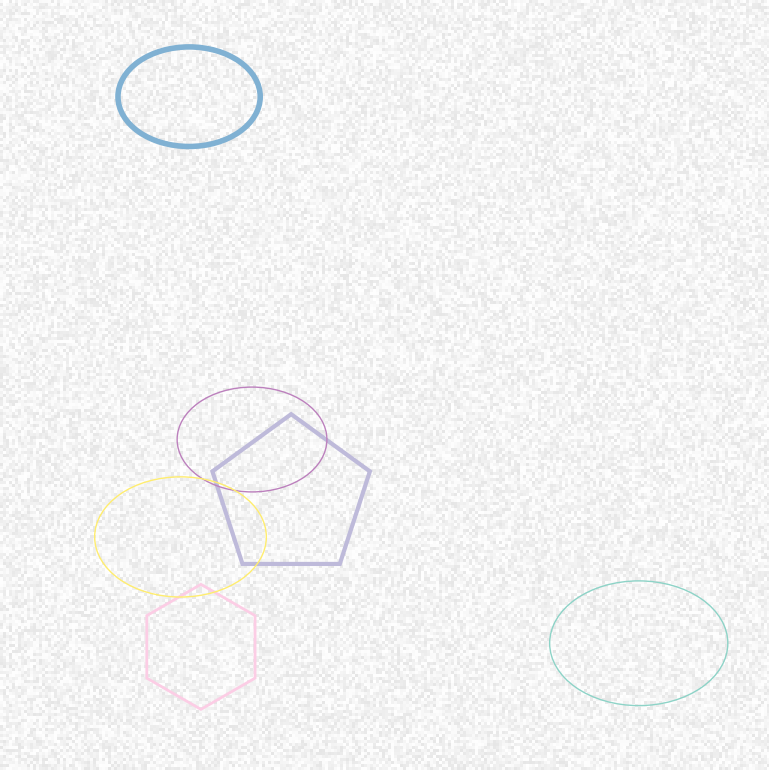[{"shape": "oval", "thickness": 0.5, "radius": 0.58, "center": [0.83, 0.165]}, {"shape": "pentagon", "thickness": 1.5, "radius": 0.54, "center": [0.378, 0.355]}, {"shape": "oval", "thickness": 2, "radius": 0.46, "center": [0.246, 0.874]}, {"shape": "hexagon", "thickness": 1, "radius": 0.41, "center": [0.261, 0.16]}, {"shape": "oval", "thickness": 0.5, "radius": 0.49, "center": [0.327, 0.429]}, {"shape": "oval", "thickness": 0.5, "radius": 0.56, "center": [0.234, 0.303]}]